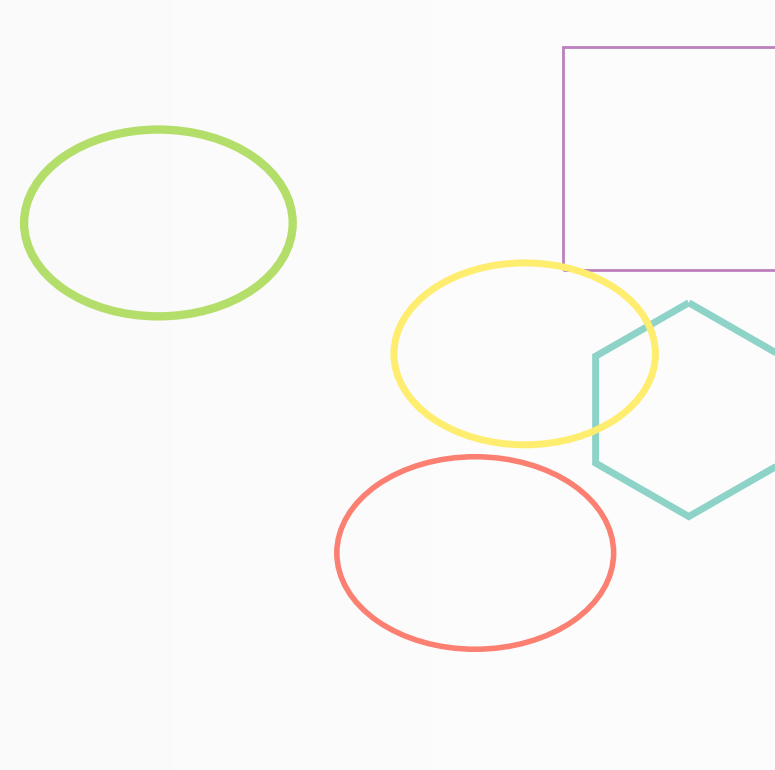[{"shape": "hexagon", "thickness": 2.5, "radius": 0.69, "center": [0.889, 0.468]}, {"shape": "oval", "thickness": 2, "radius": 0.89, "center": [0.613, 0.282]}, {"shape": "oval", "thickness": 3, "radius": 0.87, "center": [0.204, 0.71]}, {"shape": "square", "thickness": 1, "radius": 0.73, "center": [0.872, 0.794]}, {"shape": "oval", "thickness": 2.5, "radius": 0.84, "center": [0.677, 0.54]}]